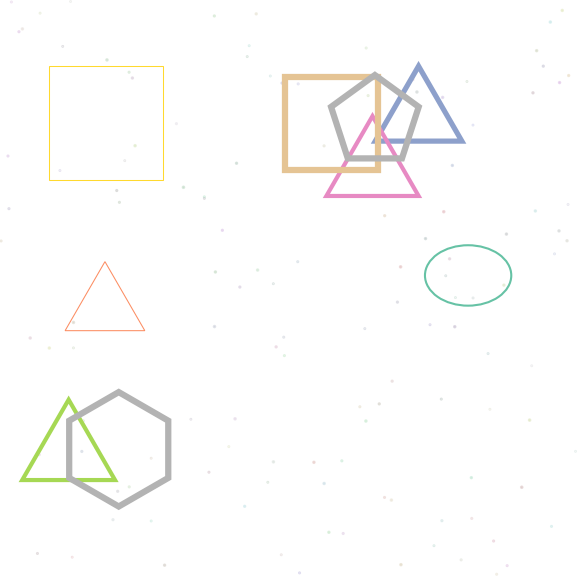[{"shape": "oval", "thickness": 1, "radius": 0.37, "center": [0.811, 0.522]}, {"shape": "triangle", "thickness": 0.5, "radius": 0.4, "center": [0.182, 0.466]}, {"shape": "triangle", "thickness": 2.5, "radius": 0.43, "center": [0.725, 0.798]}, {"shape": "triangle", "thickness": 2, "radius": 0.46, "center": [0.645, 0.706]}, {"shape": "triangle", "thickness": 2, "radius": 0.46, "center": [0.119, 0.214]}, {"shape": "square", "thickness": 0.5, "radius": 0.49, "center": [0.184, 0.787]}, {"shape": "square", "thickness": 3, "radius": 0.4, "center": [0.574, 0.785]}, {"shape": "pentagon", "thickness": 3, "radius": 0.4, "center": [0.649, 0.789]}, {"shape": "hexagon", "thickness": 3, "radius": 0.5, "center": [0.206, 0.221]}]